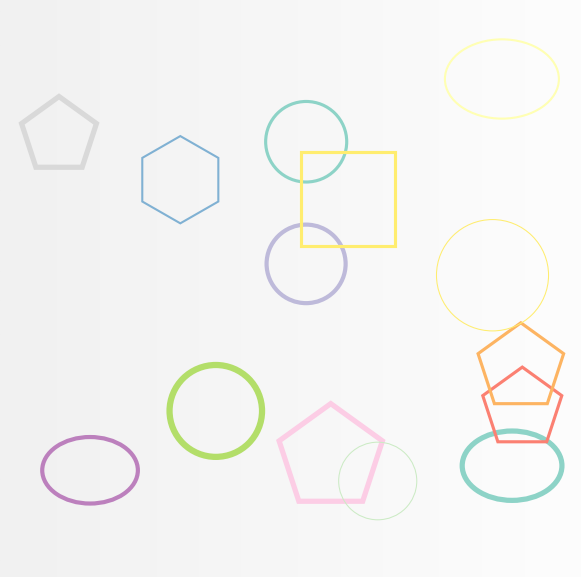[{"shape": "circle", "thickness": 1.5, "radius": 0.35, "center": [0.527, 0.754]}, {"shape": "oval", "thickness": 2.5, "radius": 0.43, "center": [0.881, 0.193]}, {"shape": "oval", "thickness": 1, "radius": 0.49, "center": [0.863, 0.862]}, {"shape": "circle", "thickness": 2, "radius": 0.34, "center": [0.527, 0.542]}, {"shape": "pentagon", "thickness": 1.5, "radius": 0.36, "center": [0.899, 0.292]}, {"shape": "hexagon", "thickness": 1, "radius": 0.38, "center": [0.31, 0.688]}, {"shape": "pentagon", "thickness": 1.5, "radius": 0.39, "center": [0.896, 0.363]}, {"shape": "circle", "thickness": 3, "radius": 0.4, "center": [0.371, 0.288]}, {"shape": "pentagon", "thickness": 2.5, "radius": 0.47, "center": [0.569, 0.207]}, {"shape": "pentagon", "thickness": 2.5, "radius": 0.34, "center": [0.102, 0.764]}, {"shape": "oval", "thickness": 2, "radius": 0.41, "center": [0.155, 0.185]}, {"shape": "circle", "thickness": 0.5, "radius": 0.34, "center": [0.65, 0.166]}, {"shape": "circle", "thickness": 0.5, "radius": 0.48, "center": [0.847, 0.523]}, {"shape": "square", "thickness": 1.5, "radius": 0.4, "center": [0.599, 0.654]}]